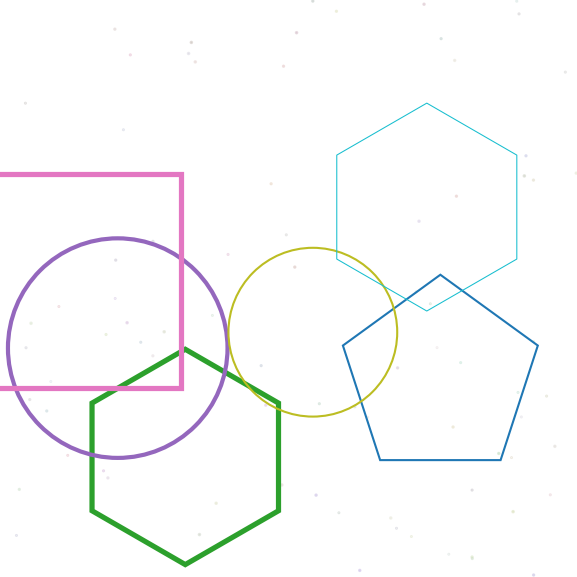[{"shape": "pentagon", "thickness": 1, "radius": 0.89, "center": [0.763, 0.346]}, {"shape": "hexagon", "thickness": 2.5, "radius": 0.93, "center": [0.321, 0.208]}, {"shape": "circle", "thickness": 2, "radius": 0.95, "center": [0.204, 0.396]}, {"shape": "square", "thickness": 2.5, "radius": 0.92, "center": [0.129, 0.513]}, {"shape": "circle", "thickness": 1, "radius": 0.73, "center": [0.542, 0.424]}, {"shape": "hexagon", "thickness": 0.5, "radius": 0.9, "center": [0.739, 0.641]}]